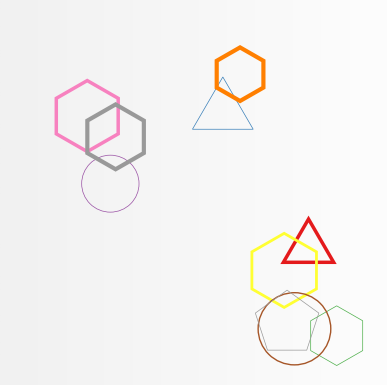[{"shape": "triangle", "thickness": 2.5, "radius": 0.37, "center": [0.796, 0.356]}, {"shape": "triangle", "thickness": 0.5, "radius": 0.45, "center": [0.575, 0.71]}, {"shape": "hexagon", "thickness": 0.5, "radius": 0.39, "center": [0.869, 0.128]}, {"shape": "circle", "thickness": 0.5, "radius": 0.37, "center": [0.285, 0.523]}, {"shape": "hexagon", "thickness": 3, "radius": 0.35, "center": [0.62, 0.807]}, {"shape": "hexagon", "thickness": 2, "radius": 0.48, "center": [0.733, 0.298]}, {"shape": "circle", "thickness": 1, "radius": 0.47, "center": [0.76, 0.146]}, {"shape": "hexagon", "thickness": 2.5, "radius": 0.46, "center": [0.225, 0.698]}, {"shape": "hexagon", "thickness": 3, "radius": 0.42, "center": [0.298, 0.645]}, {"shape": "pentagon", "thickness": 0.5, "radius": 0.43, "center": [0.741, 0.16]}]